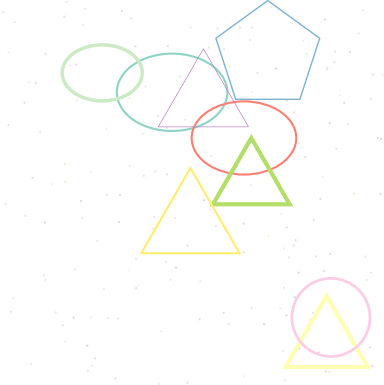[{"shape": "oval", "thickness": 1.5, "radius": 0.72, "center": [0.447, 0.76]}, {"shape": "triangle", "thickness": 3, "radius": 0.62, "center": [0.848, 0.108]}, {"shape": "oval", "thickness": 1.5, "radius": 0.68, "center": [0.634, 0.642]}, {"shape": "pentagon", "thickness": 1, "radius": 0.71, "center": [0.696, 0.857]}, {"shape": "triangle", "thickness": 3, "radius": 0.57, "center": [0.653, 0.527]}, {"shape": "circle", "thickness": 2, "radius": 0.51, "center": [0.86, 0.176]}, {"shape": "triangle", "thickness": 0.5, "radius": 0.68, "center": [0.528, 0.738]}, {"shape": "oval", "thickness": 2.5, "radius": 0.52, "center": [0.265, 0.811]}, {"shape": "triangle", "thickness": 1.5, "radius": 0.74, "center": [0.495, 0.416]}]